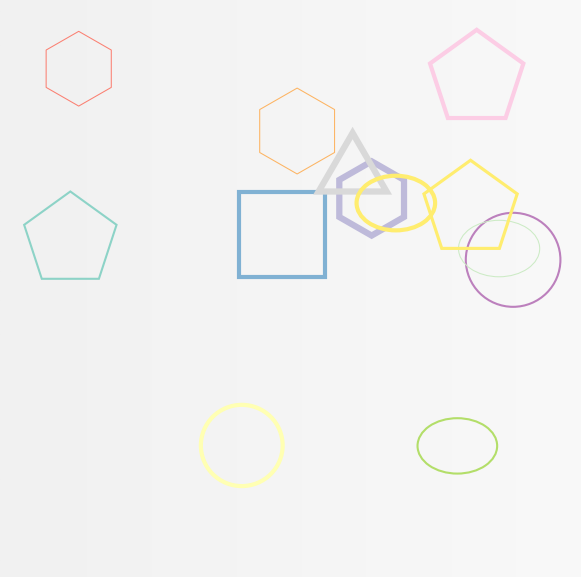[{"shape": "pentagon", "thickness": 1, "radius": 0.42, "center": [0.121, 0.584]}, {"shape": "circle", "thickness": 2, "radius": 0.35, "center": [0.416, 0.228]}, {"shape": "hexagon", "thickness": 3, "radius": 0.32, "center": [0.639, 0.656]}, {"shape": "hexagon", "thickness": 0.5, "radius": 0.32, "center": [0.135, 0.88]}, {"shape": "square", "thickness": 2, "radius": 0.37, "center": [0.486, 0.593]}, {"shape": "hexagon", "thickness": 0.5, "radius": 0.37, "center": [0.511, 0.772]}, {"shape": "oval", "thickness": 1, "radius": 0.34, "center": [0.787, 0.227]}, {"shape": "pentagon", "thickness": 2, "radius": 0.42, "center": [0.82, 0.863]}, {"shape": "triangle", "thickness": 3, "radius": 0.34, "center": [0.607, 0.701]}, {"shape": "circle", "thickness": 1, "radius": 0.41, "center": [0.883, 0.549]}, {"shape": "oval", "thickness": 0.5, "radius": 0.35, "center": [0.859, 0.569]}, {"shape": "oval", "thickness": 2, "radius": 0.34, "center": [0.681, 0.648]}, {"shape": "pentagon", "thickness": 1.5, "radius": 0.42, "center": [0.81, 0.637]}]